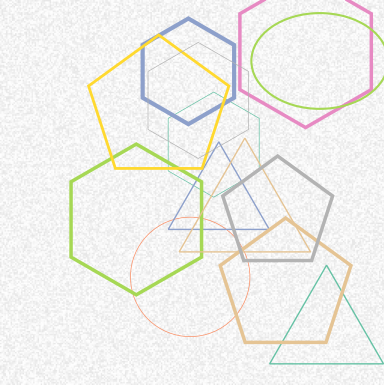[{"shape": "triangle", "thickness": 1, "radius": 0.85, "center": [0.848, 0.14]}, {"shape": "hexagon", "thickness": 0.5, "radius": 0.68, "center": [0.555, 0.624]}, {"shape": "circle", "thickness": 0.5, "radius": 0.78, "center": [0.494, 0.281]}, {"shape": "triangle", "thickness": 1, "radius": 0.76, "center": [0.568, 0.48]}, {"shape": "hexagon", "thickness": 3, "radius": 0.69, "center": [0.489, 0.815]}, {"shape": "hexagon", "thickness": 2.5, "radius": 0.99, "center": [0.794, 0.866]}, {"shape": "oval", "thickness": 1.5, "radius": 0.89, "center": [0.831, 0.842]}, {"shape": "hexagon", "thickness": 2.5, "radius": 0.98, "center": [0.354, 0.43]}, {"shape": "pentagon", "thickness": 2, "radius": 0.96, "center": [0.412, 0.718]}, {"shape": "triangle", "thickness": 1, "radius": 0.99, "center": [0.636, 0.444]}, {"shape": "pentagon", "thickness": 2.5, "radius": 0.89, "center": [0.742, 0.255]}, {"shape": "pentagon", "thickness": 2.5, "radius": 0.75, "center": [0.721, 0.445]}, {"shape": "hexagon", "thickness": 0.5, "radius": 0.75, "center": [0.515, 0.739]}]